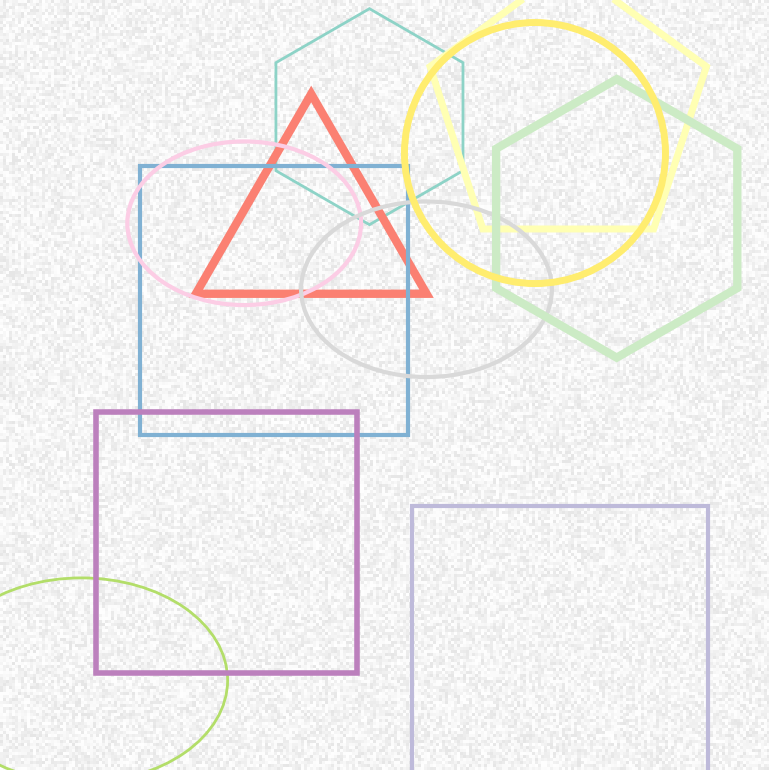[{"shape": "hexagon", "thickness": 1, "radius": 0.7, "center": [0.48, 0.848]}, {"shape": "pentagon", "thickness": 2.5, "radius": 0.94, "center": [0.738, 0.855]}, {"shape": "square", "thickness": 1.5, "radius": 0.96, "center": [0.727, 0.151]}, {"shape": "triangle", "thickness": 3, "radius": 0.86, "center": [0.404, 0.705]}, {"shape": "square", "thickness": 1.5, "radius": 0.87, "center": [0.356, 0.609]}, {"shape": "oval", "thickness": 1, "radius": 0.95, "center": [0.106, 0.117]}, {"shape": "oval", "thickness": 1.5, "radius": 0.76, "center": [0.317, 0.71]}, {"shape": "oval", "thickness": 1.5, "radius": 0.81, "center": [0.554, 0.624]}, {"shape": "square", "thickness": 2, "radius": 0.85, "center": [0.295, 0.295]}, {"shape": "hexagon", "thickness": 3, "radius": 0.9, "center": [0.801, 0.716]}, {"shape": "circle", "thickness": 2.5, "radius": 0.85, "center": [0.695, 0.801]}]